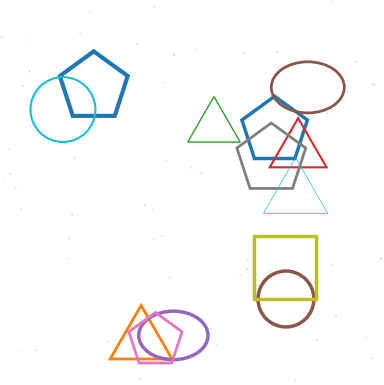[{"shape": "pentagon", "thickness": 3, "radius": 0.46, "center": [0.244, 0.774]}, {"shape": "pentagon", "thickness": 2.5, "radius": 0.45, "center": [0.713, 0.661]}, {"shape": "triangle", "thickness": 2, "radius": 0.46, "center": [0.366, 0.114]}, {"shape": "triangle", "thickness": 1, "radius": 0.39, "center": [0.556, 0.67]}, {"shape": "triangle", "thickness": 1.5, "radius": 0.43, "center": [0.774, 0.608]}, {"shape": "oval", "thickness": 2.5, "radius": 0.45, "center": [0.45, 0.129]}, {"shape": "oval", "thickness": 2, "radius": 0.47, "center": [0.799, 0.773]}, {"shape": "circle", "thickness": 2.5, "radius": 0.36, "center": [0.743, 0.223]}, {"shape": "pentagon", "thickness": 2, "radius": 0.36, "center": [0.404, 0.116]}, {"shape": "pentagon", "thickness": 2, "radius": 0.47, "center": [0.705, 0.587]}, {"shape": "square", "thickness": 2.5, "radius": 0.41, "center": [0.74, 0.305]}, {"shape": "circle", "thickness": 1.5, "radius": 0.42, "center": [0.164, 0.715]}, {"shape": "triangle", "thickness": 0.5, "radius": 0.48, "center": [0.768, 0.494]}]